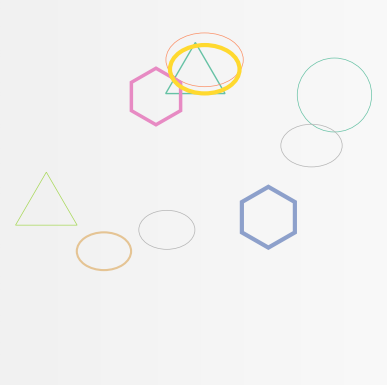[{"shape": "triangle", "thickness": 1, "radius": 0.44, "center": [0.504, 0.801]}, {"shape": "circle", "thickness": 0.5, "radius": 0.48, "center": [0.863, 0.753]}, {"shape": "oval", "thickness": 0.5, "radius": 0.5, "center": [0.528, 0.845]}, {"shape": "hexagon", "thickness": 3, "radius": 0.39, "center": [0.693, 0.436]}, {"shape": "hexagon", "thickness": 2.5, "radius": 0.37, "center": [0.403, 0.749]}, {"shape": "triangle", "thickness": 0.5, "radius": 0.46, "center": [0.12, 0.461]}, {"shape": "oval", "thickness": 3, "radius": 0.45, "center": [0.528, 0.82]}, {"shape": "oval", "thickness": 1.5, "radius": 0.35, "center": [0.268, 0.347]}, {"shape": "oval", "thickness": 0.5, "radius": 0.36, "center": [0.431, 0.403]}, {"shape": "oval", "thickness": 0.5, "radius": 0.4, "center": [0.804, 0.622]}]